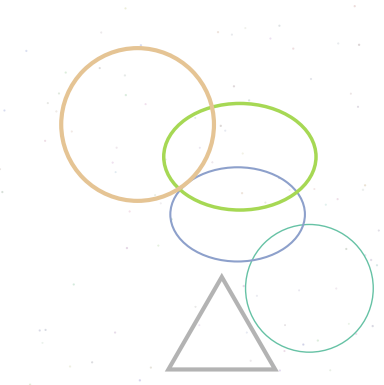[{"shape": "circle", "thickness": 1, "radius": 0.83, "center": [0.804, 0.251]}, {"shape": "oval", "thickness": 1.5, "radius": 0.87, "center": [0.617, 0.443]}, {"shape": "oval", "thickness": 2.5, "radius": 0.99, "center": [0.623, 0.593]}, {"shape": "circle", "thickness": 3, "radius": 0.99, "center": [0.357, 0.677]}, {"shape": "triangle", "thickness": 3, "radius": 0.8, "center": [0.576, 0.12]}]